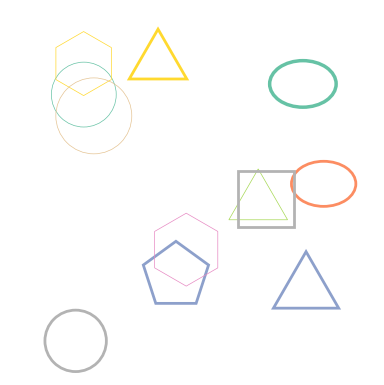[{"shape": "circle", "thickness": 0.5, "radius": 0.42, "center": [0.218, 0.754]}, {"shape": "oval", "thickness": 2.5, "radius": 0.43, "center": [0.787, 0.782]}, {"shape": "oval", "thickness": 2, "radius": 0.42, "center": [0.841, 0.523]}, {"shape": "triangle", "thickness": 2, "radius": 0.49, "center": [0.795, 0.248]}, {"shape": "pentagon", "thickness": 2, "radius": 0.45, "center": [0.457, 0.284]}, {"shape": "hexagon", "thickness": 0.5, "radius": 0.47, "center": [0.484, 0.352]}, {"shape": "triangle", "thickness": 0.5, "radius": 0.44, "center": [0.671, 0.473]}, {"shape": "triangle", "thickness": 2, "radius": 0.43, "center": [0.41, 0.838]}, {"shape": "hexagon", "thickness": 0.5, "radius": 0.42, "center": [0.217, 0.835]}, {"shape": "circle", "thickness": 0.5, "radius": 0.49, "center": [0.244, 0.699]}, {"shape": "circle", "thickness": 2, "radius": 0.4, "center": [0.196, 0.115]}, {"shape": "square", "thickness": 2, "radius": 0.36, "center": [0.69, 0.482]}]